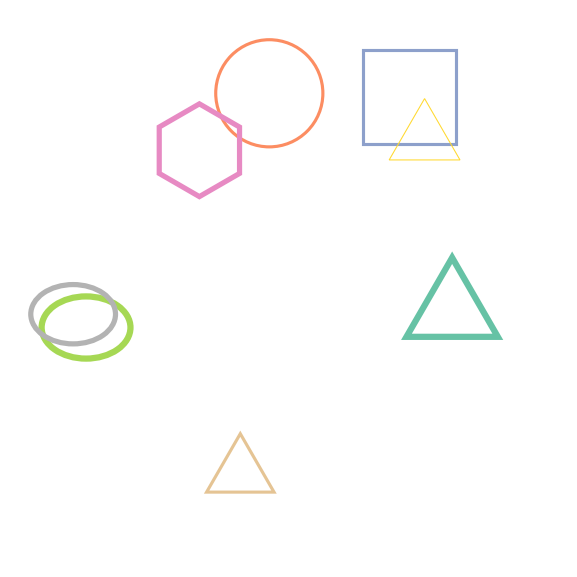[{"shape": "triangle", "thickness": 3, "radius": 0.46, "center": [0.783, 0.462]}, {"shape": "circle", "thickness": 1.5, "radius": 0.46, "center": [0.466, 0.838]}, {"shape": "square", "thickness": 1.5, "radius": 0.4, "center": [0.709, 0.831]}, {"shape": "hexagon", "thickness": 2.5, "radius": 0.4, "center": [0.345, 0.739]}, {"shape": "oval", "thickness": 3, "radius": 0.38, "center": [0.149, 0.432]}, {"shape": "triangle", "thickness": 0.5, "radius": 0.35, "center": [0.735, 0.758]}, {"shape": "triangle", "thickness": 1.5, "radius": 0.34, "center": [0.416, 0.181]}, {"shape": "oval", "thickness": 2.5, "radius": 0.37, "center": [0.127, 0.455]}]